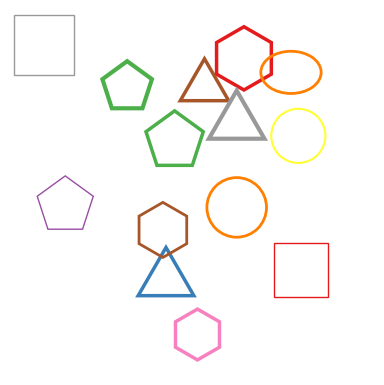[{"shape": "hexagon", "thickness": 2.5, "radius": 0.41, "center": [0.634, 0.848]}, {"shape": "square", "thickness": 1, "radius": 0.35, "center": [0.782, 0.298]}, {"shape": "triangle", "thickness": 2.5, "radius": 0.42, "center": [0.431, 0.274]}, {"shape": "pentagon", "thickness": 2.5, "radius": 0.39, "center": [0.454, 0.634]}, {"shape": "pentagon", "thickness": 3, "radius": 0.34, "center": [0.33, 0.773]}, {"shape": "pentagon", "thickness": 1, "radius": 0.38, "center": [0.169, 0.467]}, {"shape": "oval", "thickness": 2, "radius": 0.39, "center": [0.756, 0.812]}, {"shape": "circle", "thickness": 2, "radius": 0.39, "center": [0.615, 0.461]}, {"shape": "circle", "thickness": 1.5, "radius": 0.35, "center": [0.775, 0.647]}, {"shape": "triangle", "thickness": 2.5, "radius": 0.36, "center": [0.531, 0.775]}, {"shape": "hexagon", "thickness": 2, "radius": 0.36, "center": [0.423, 0.403]}, {"shape": "hexagon", "thickness": 2.5, "radius": 0.33, "center": [0.513, 0.131]}, {"shape": "triangle", "thickness": 3, "radius": 0.42, "center": [0.615, 0.681]}, {"shape": "square", "thickness": 1, "radius": 0.39, "center": [0.114, 0.882]}]